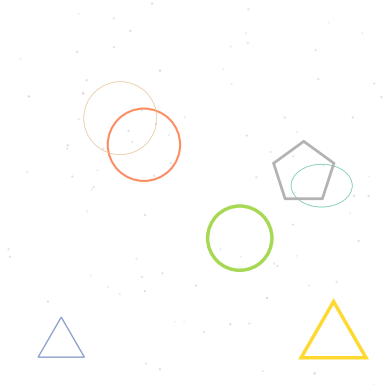[{"shape": "oval", "thickness": 0.5, "radius": 0.4, "center": [0.836, 0.518]}, {"shape": "circle", "thickness": 1.5, "radius": 0.47, "center": [0.374, 0.624]}, {"shape": "triangle", "thickness": 1, "radius": 0.35, "center": [0.159, 0.107]}, {"shape": "circle", "thickness": 2.5, "radius": 0.42, "center": [0.623, 0.381]}, {"shape": "triangle", "thickness": 2.5, "radius": 0.49, "center": [0.866, 0.119]}, {"shape": "circle", "thickness": 0.5, "radius": 0.47, "center": [0.312, 0.693]}, {"shape": "pentagon", "thickness": 2, "radius": 0.41, "center": [0.789, 0.55]}]